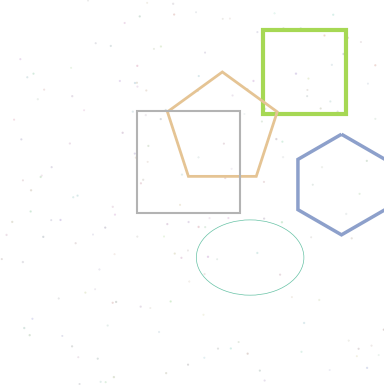[{"shape": "oval", "thickness": 0.5, "radius": 0.7, "center": [0.65, 0.331]}, {"shape": "hexagon", "thickness": 2.5, "radius": 0.65, "center": [0.887, 0.521]}, {"shape": "square", "thickness": 3, "radius": 0.54, "center": [0.791, 0.813]}, {"shape": "pentagon", "thickness": 2, "radius": 0.75, "center": [0.577, 0.663]}, {"shape": "square", "thickness": 1.5, "radius": 0.66, "center": [0.49, 0.579]}]